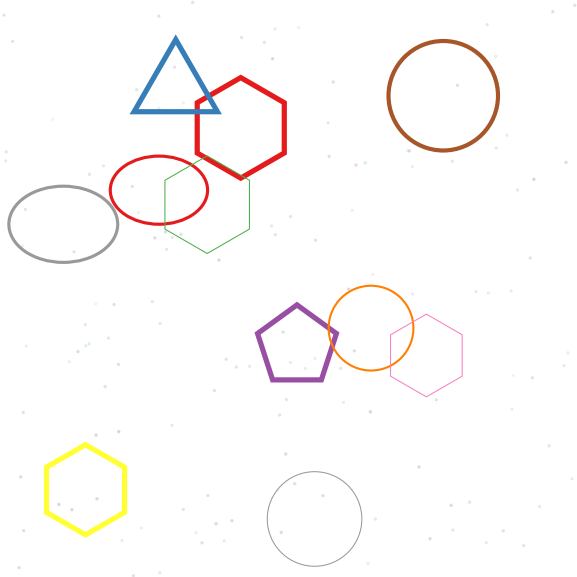[{"shape": "hexagon", "thickness": 2.5, "radius": 0.44, "center": [0.417, 0.778]}, {"shape": "oval", "thickness": 1.5, "radius": 0.42, "center": [0.275, 0.67]}, {"shape": "triangle", "thickness": 2.5, "radius": 0.42, "center": [0.304, 0.847]}, {"shape": "hexagon", "thickness": 0.5, "radius": 0.42, "center": [0.359, 0.645]}, {"shape": "pentagon", "thickness": 2.5, "radius": 0.36, "center": [0.514, 0.399]}, {"shape": "circle", "thickness": 1, "radius": 0.37, "center": [0.642, 0.431]}, {"shape": "hexagon", "thickness": 2.5, "radius": 0.39, "center": [0.148, 0.151]}, {"shape": "circle", "thickness": 2, "radius": 0.47, "center": [0.768, 0.833]}, {"shape": "hexagon", "thickness": 0.5, "radius": 0.36, "center": [0.738, 0.384]}, {"shape": "circle", "thickness": 0.5, "radius": 0.41, "center": [0.545, 0.1]}, {"shape": "oval", "thickness": 1.5, "radius": 0.47, "center": [0.11, 0.611]}]